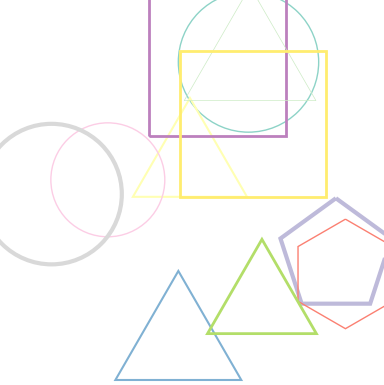[{"shape": "circle", "thickness": 1, "radius": 0.91, "center": [0.645, 0.839]}, {"shape": "triangle", "thickness": 1.5, "radius": 0.86, "center": [0.493, 0.574]}, {"shape": "pentagon", "thickness": 3, "radius": 0.76, "center": [0.872, 0.334]}, {"shape": "hexagon", "thickness": 1, "radius": 0.71, "center": [0.897, 0.289]}, {"shape": "triangle", "thickness": 1.5, "radius": 0.94, "center": [0.463, 0.107]}, {"shape": "triangle", "thickness": 2, "radius": 0.82, "center": [0.68, 0.215]}, {"shape": "circle", "thickness": 1, "radius": 0.74, "center": [0.28, 0.533]}, {"shape": "circle", "thickness": 3, "radius": 0.91, "center": [0.134, 0.496]}, {"shape": "square", "thickness": 2, "radius": 0.89, "center": [0.565, 0.826]}, {"shape": "triangle", "thickness": 0.5, "radius": 0.99, "center": [0.65, 0.837]}, {"shape": "square", "thickness": 2, "radius": 0.95, "center": [0.657, 0.678]}]